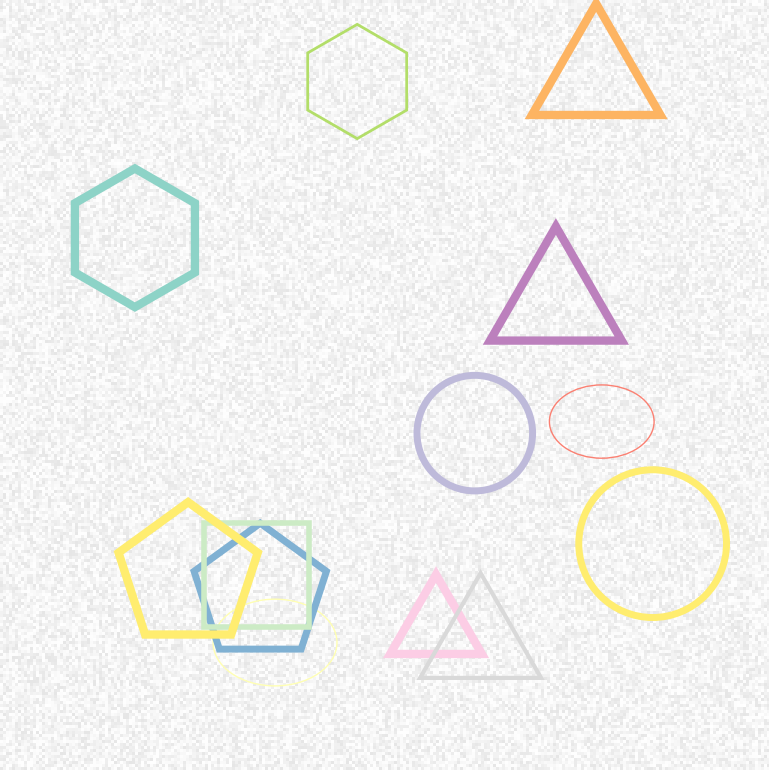[{"shape": "hexagon", "thickness": 3, "radius": 0.45, "center": [0.175, 0.691]}, {"shape": "oval", "thickness": 0.5, "radius": 0.4, "center": [0.357, 0.166]}, {"shape": "circle", "thickness": 2.5, "radius": 0.38, "center": [0.617, 0.437]}, {"shape": "oval", "thickness": 0.5, "radius": 0.34, "center": [0.781, 0.453]}, {"shape": "pentagon", "thickness": 2.5, "radius": 0.45, "center": [0.338, 0.23]}, {"shape": "triangle", "thickness": 3, "radius": 0.48, "center": [0.774, 0.899]}, {"shape": "hexagon", "thickness": 1, "radius": 0.37, "center": [0.464, 0.894]}, {"shape": "triangle", "thickness": 3, "radius": 0.34, "center": [0.566, 0.185]}, {"shape": "triangle", "thickness": 1.5, "radius": 0.45, "center": [0.624, 0.165]}, {"shape": "triangle", "thickness": 3, "radius": 0.49, "center": [0.722, 0.607]}, {"shape": "square", "thickness": 2, "radius": 0.34, "center": [0.333, 0.253]}, {"shape": "circle", "thickness": 2.5, "radius": 0.48, "center": [0.848, 0.294]}, {"shape": "pentagon", "thickness": 3, "radius": 0.48, "center": [0.244, 0.253]}]